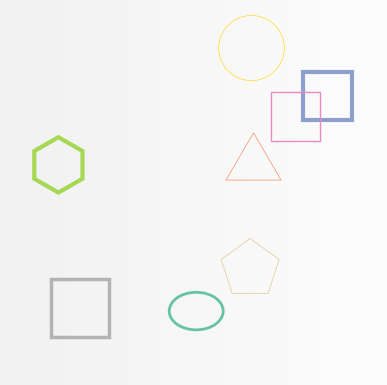[{"shape": "oval", "thickness": 2, "radius": 0.35, "center": [0.506, 0.192]}, {"shape": "triangle", "thickness": 0.5, "radius": 0.41, "center": [0.654, 0.573]}, {"shape": "square", "thickness": 3, "radius": 0.31, "center": [0.845, 0.75]}, {"shape": "square", "thickness": 1, "radius": 0.32, "center": [0.762, 0.697]}, {"shape": "hexagon", "thickness": 3, "radius": 0.36, "center": [0.151, 0.572]}, {"shape": "circle", "thickness": 0.5, "radius": 0.42, "center": [0.649, 0.875]}, {"shape": "pentagon", "thickness": 0.5, "radius": 0.39, "center": [0.646, 0.302]}, {"shape": "square", "thickness": 2.5, "radius": 0.37, "center": [0.207, 0.2]}]